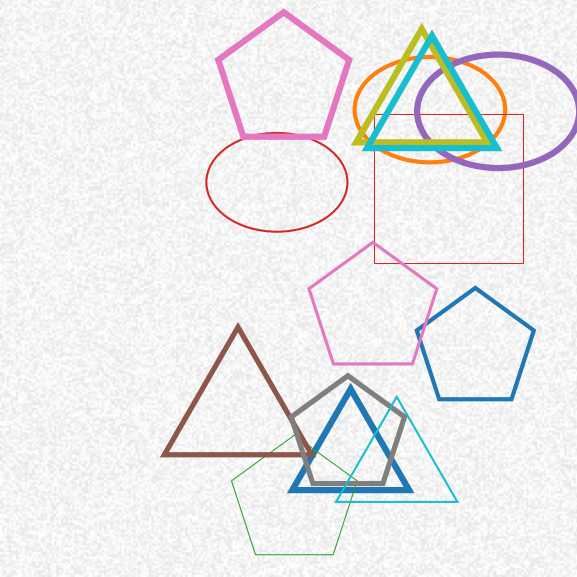[{"shape": "pentagon", "thickness": 2, "radius": 0.53, "center": [0.823, 0.394]}, {"shape": "triangle", "thickness": 3, "radius": 0.58, "center": [0.607, 0.209]}, {"shape": "oval", "thickness": 2, "radius": 0.65, "center": [0.744, 0.809]}, {"shape": "pentagon", "thickness": 0.5, "radius": 0.57, "center": [0.51, 0.131]}, {"shape": "oval", "thickness": 1, "radius": 0.61, "center": [0.479, 0.683]}, {"shape": "square", "thickness": 0.5, "radius": 0.65, "center": [0.777, 0.673]}, {"shape": "oval", "thickness": 3, "radius": 0.7, "center": [0.863, 0.806]}, {"shape": "triangle", "thickness": 2.5, "radius": 0.74, "center": [0.412, 0.285]}, {"shape": "pentagon", "thickness": 3, "radius": 0.6, "center": [0.491, 0.859]}, {"shape": "pentagon", "thickness": 1.5, "radius": 0.58, "center": [0.646, 0.463]}, {"shape": "pentagon", "thickness": 2.5, "radius": 0.52, "center": [0.602, 0.245]}, {"shape": "triangle", "thickness": 3, "radius": 0.66, "center": [0.73, 0.818]}, {"shape": "triangle", "thickness": 3, "radius": 0.65, "center": [0.748, 0.808]}, {"shape": "triangle", "thickness": 1, "radius": 0.61, "center": [0.687, 0.191]}]